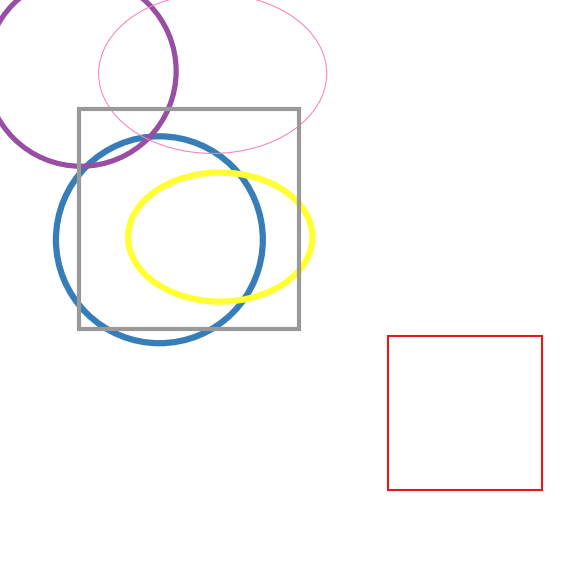[{"shape": "square", "thickness": 1, "radius": 0.67, "center": [0.804, 0.284]}, {"shape": "circle", "thickness": 3, "radius": 0.9, "center": [0.276, 0.584]}, {"shape": "circle", "thickness": 2.5, "radius": 0.82, "center": [0.14, 0.876]}, {"shape": "oval", "thickness": 3, "radius": 0.8, "center": [0.381, 0.589]}, {"shape": "oval", "thickness": 0.5, "radius": 0.99, "center": [0.368, 0.872]}, {"shape": "square", "thickness": 2, "radius": 0.95, "center": [0.327, 0.62]}]